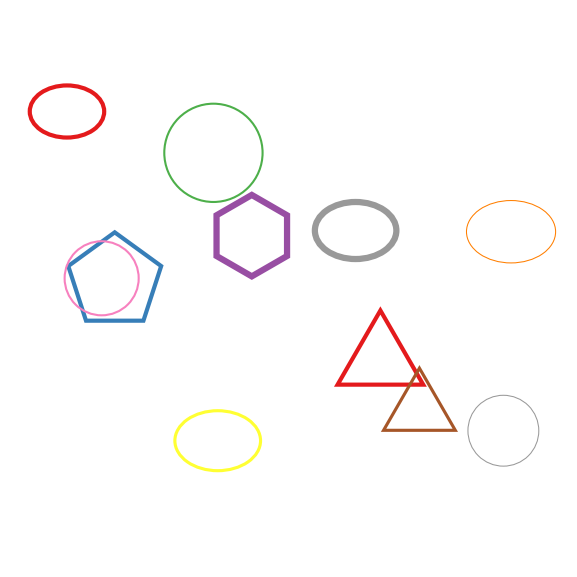[{"shape": "oval", "thickness": 2, "radius": 0.32, "center": [0.116, 0.806]}, {"shape": "triangle", "thickness": 2, "radius": 0.43, "center": [0.659, 0.376]}, {"shape": "pentagon", "thickness": 2, "radius": 0.42, "center": [0.199, 0.512]}, {"shape": "circle", "thickness": 1, "radius": 0.43, "center": [0.37, 0.734]}, {"shape": "hexagon", "thickness": 3, "radius": 0.35, "center": [0.436, 0.591]}, {"shape": "oval", "thickness": 0.5, "radius": 0.39, "center": [0.885, 0.598]}, {"shape": "oval", "thickness": 1.5, "radius": 0.37, "center": [0.377, 0.236]}, {"shape": "triangle", "thickness": 1.5, "radius": 0.36, "center": [0.726, 0.29]}, {"shape": "circle", "thickness": 1, "radius": 0.32, "center": [0.176, 0.517]}, {"shape": "circle", "thickness": 0.5, "radius": 0.31, "center": [0.872, 0.253]}, {"shape": "oval", "thickness": 3, "radius": 0.35, "center": [0.616, 0.6]}]